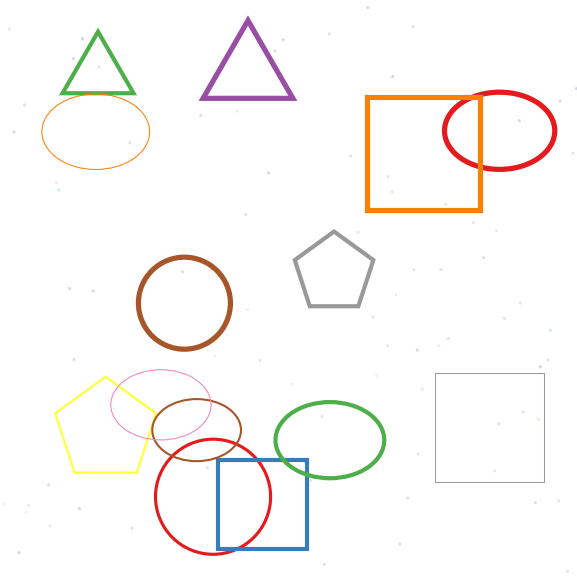[{"shape": "oval", "thickness": 2.5, "radius": 0.48, "center": [0.865, 0.773]}, {"shape": "circle", "thickness": 1.5, "radius": 0.5, "center": [0.369, 0.139]}, {"shape": "square", "thickness": 2, "radius": 0.39, "center": [0.455, 0.125]}, {"shape": "triangle", "thickness": 2, "radius": 0.35, "center": [0.17, 0.873]}, {"shape": "oval", "thickness": 2, "radius": 0.47, "center": [0.571, 0.237]}, {"shape": "triangle", "thickness": 2.5, "radius": 0.45, "center": [0.429, 0.874]}, {"shape": "square", "thickness": 2.5, "radius": 0.49, "center": [0.733, 0.734]}, {"shape": "oval", "thickness": 0.5, "radius": 0.47, "center": [0.166, 0.771]}, {"shape": "pentagon", "thickness": 1, "radius": 0.46, "center": [0.183, 0.255]}, {"shape": "oval", "thickness": 1, "radius": 0.38, "center": [0.341, 0.254]}, {"shape": "circle", "thickness": 2.5, "radius": 0.4, "center": [0.319, 0.474]}, {"shape": "oval", "thickness": 0.5, "radius": 0.43, "center": [0.279, 0.298]}, {"shape": "square", "thickness": 0.5, "radius": 0.47, "center": [0.847, 0.259]}, {"shape": "pentagon", "thickness": 2, "radius": 0.36, "center": [0.578, 0.527]}]